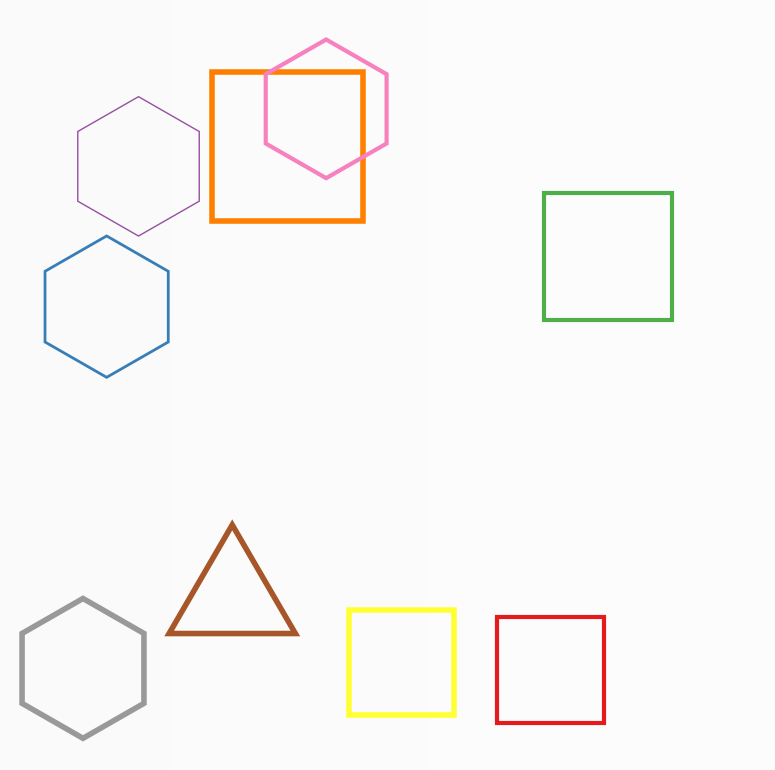[{"shape": "square", "thickness": 1.5, "radius": 0.34, "center": [0.711, 0.13]}, {"shape": "hexagon", "thickness": 1, "radius": 0.46, "center": [0.138, 0.602]}, {"shape": "square", "thickness": 1.5, "radius": 0.41, "center": [0.785, 0.667]}, {"shape": "hexagon", "thickness": 0.5, "radius": 0.45, "center": [0.179, 0.784]}, {"shape": "square", "thickness": 2, "radius": 0.49, "center": [0.371, 0.81]}, {"shape": "square", "thickness": 2, "radius": 0.34, "center": [0.518, 0.14]}, {"shape": "triangle", "thickness": 2, "radius": 0.47, "center": [0.3, 0.224]}, {"shape": "hexagon", "thickness": 1.5, "radius": 0.45, "center": [0.421, 0.859]}, {"shape": "hexagon", "thickness": 2, "radius": 0.45, "center": [0.107, 0.132]}]